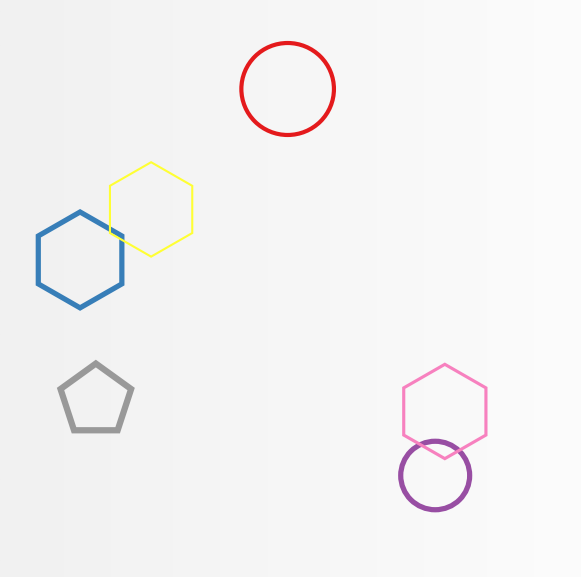[{"shape": "circle", "thickness": 2, "radius": 0.4, "center": [0.495, 0.845]}, {"shape": "hexagon", "thickness": 2.5, "radius": 0.42, "center": [0.138, 0.549]}, {"shape": "circle", "thickness": 2.5, "radius": 0.3, "center": [0.749, 0.176]}, {"shape": "hexagon", "thickness": 1, "radius": 0.41, "center": [0.26, 0.637]}, {"shape": "hexagon", "thickness": 1.5, "radius": 0.41, "center": [0.765, 0.287]}, {"shape": "pentagon", "thickness": 3, "radius": 0.32, "center": [0.165, 0.306]}]